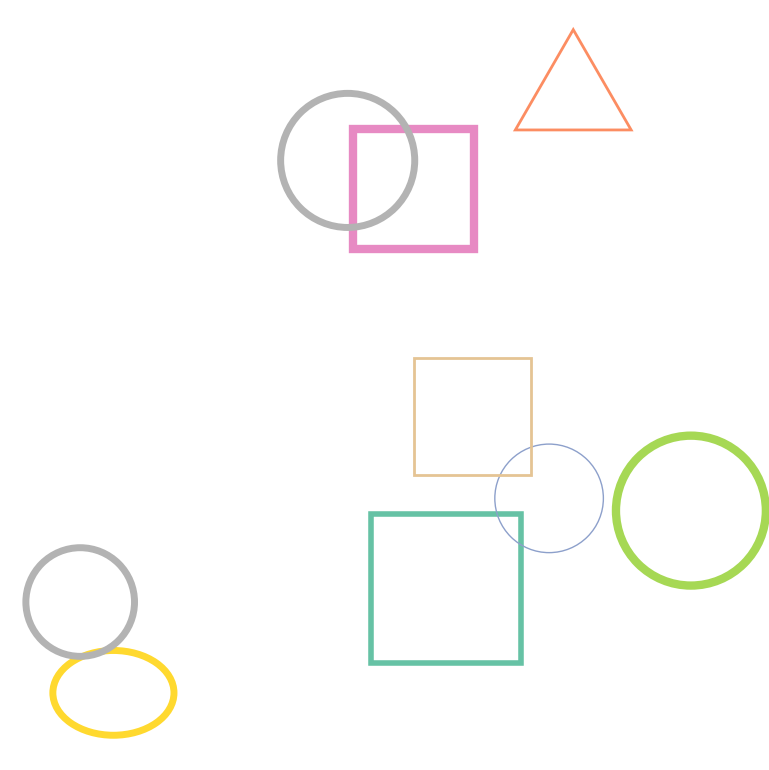[{"shape": "square", "thickness": 2, "radius": 0.49, "center": [0.579, 0.236]}, {"shape": "triangle", "thickness": 1, "radius": 0.43, "center": [0.744, 0.875]}, {"shape": "circle", "thickness": 0.5, "radius": 0.35, "center": [0.713, 0.353]}, {"shape": "square", "thickness": 3, "radius": 0.39, "center": [0.537, 0.754]}, {"shape": "circle", "thickness": 3, "radius": 0.49, "center": [0.897, 0.337]}, {"shape": "oval", "thickness": 2.5, "radius": 0.39, "center": [0.147, 0.1]}, {"shape": "square", "thickness": 1, "radius": 0.38, "center": [0.613, 0.46]}, {"shape": "circle", "thickness": 2.5, "radius": 0.35, "center": [0.104, 0.218]}, {"shape": "circle", "thickness": 2.5, "radius": 0.44, "center": [0.452, 0.792]}]